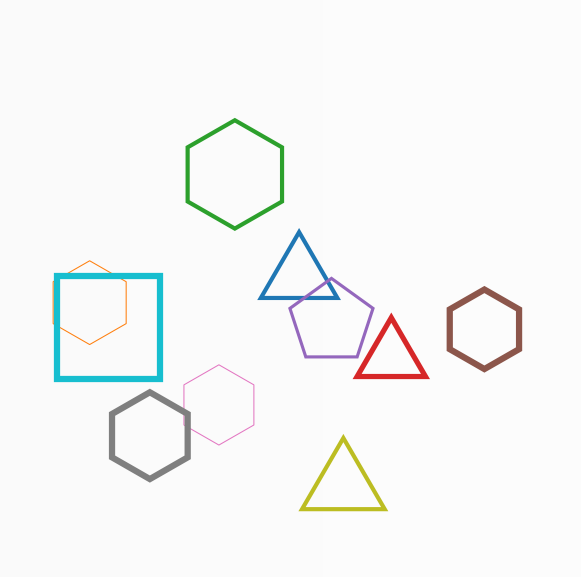[{"shape": "triangle", "thickness": 2, "radius": 0.38, "center": [0.515, 0.521]}, {"shape": "hexagon", "thickness": 0.5, "radius": 0.36, "center": [0.154, 0.475]}, {"shape": "hexagon", "thickness": 2, "radius": 0.47, "center": [0.404, 0.697]}, {"shape": "triangle", "thickness": 2.5, "radius": 0.34, "center": [0.673, 0.381]}, {"shape": "pentagon", "thickness": 1.5, "radius": 0.38, "center": [0.57, 0.442]}, {"shape": "hexagon", "thickness": 3, "radius": 0.34, "center": [0.833, 0.429]}, {"shape": "hexagon", "thickness": 0.5, "radius": 0.35, "center": [0.377, 0.298]}, {"shape": "hexagon", "thickness": 3, "radius": 0.38, "center": [0.258, 0.245]}, {"shape": "triangle", "thickness": 2, "radius": 0.41, "center": [0.591, 0.159]}, {"shape": "square", "thickness": 3, "radius": 0.45, "center": [0.187, 0.432]}]